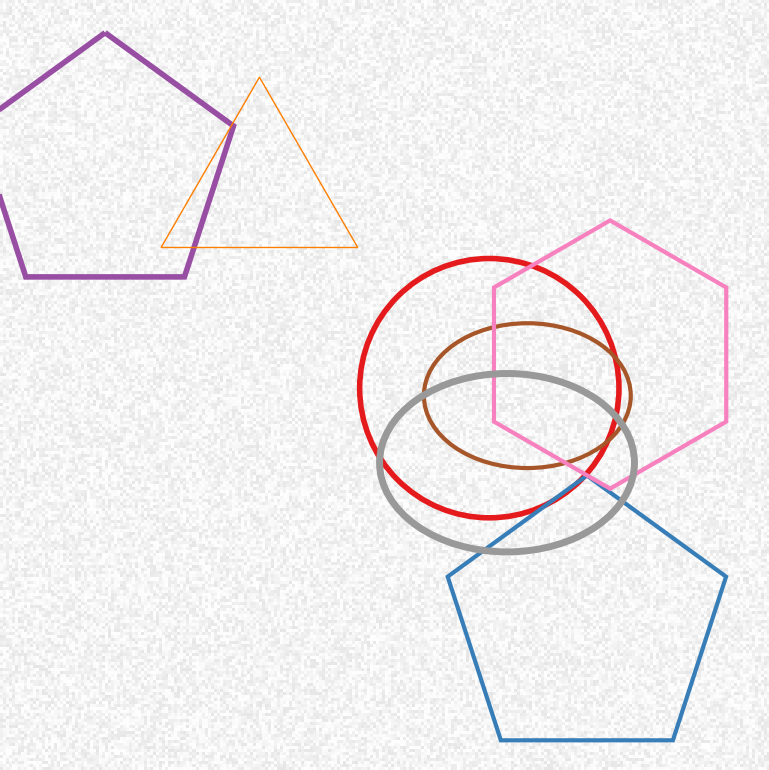[{"shape": "circle", "thickness": 2, "radius": 0.84, "center": [0.635, 0.496]}, {"shape": "pentagon", "thickness": 1.5, "radius": 0.95, "center": [0.762, 0.192]}, {"shape": "pentagon", "thickness": 2, "radius": 0.88, "center": [0.137, 0.782]}, {"shape": "triangle", "thickness": 0.5, "radius": 0.74, "center": [0.337, 0.752]}, {"shape": "oval", "thickness": 1.5, "radius": 0.67, "center": [0.685, 0.486]}, {"shape": "hexagon", "thickness": 1.5, "radius": 0.87, "center": [0.792, 0.54]}, {"shape": "oval", "thickness": 2.5, "radius": 0.83, "center": [0.658, 0.399]}]